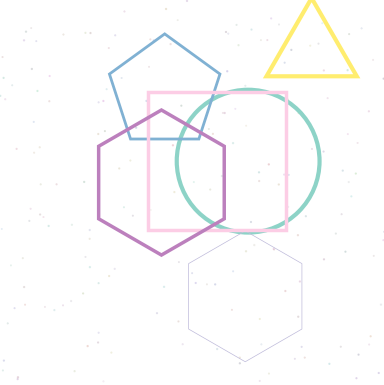[{"shape": "circle", "thickness": 3, "radius": 0.93, "center": [0.645, 0.581]}, {"shape": "hexagon", "thickness": 0.5, "radius": 0.85, "center": [0.637, 0.23]}, {"shape": "pentagon", "thickness": 2, "radius": 0.75, "center": [0.428, 0.761]}, {"shape": "square", "thickness": 2.5, "radius": 0.9, "center": [0.563, 0.583]}, {"shape": "hexagon", "thickness": 2.5, "radius": 0.94, "center": [0.419, 0.526]}, {"shape": "triangle", "thickness": 3, "radius": 0.68, "center": [0.809, 0.87]}]